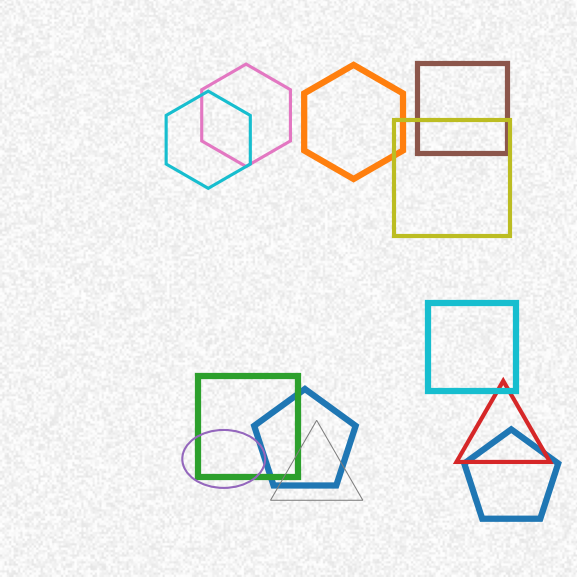[{"shape": "pentagon", "thickness": 3, "radius": 0.43, "center": [0.885, 0.17]}, {"shape": "pentagon", "thickness": 3, "radius": 0.46, "center": [0.528, 0.233]}, {"shape": "hexagon", "thickness": 3, "radius": 0.49, "center": [0.612, 0.788]}, {"shape": "square", "thickness": 3, "radius": 0.43, "center": [0.43, 0.26]}, {"shape": "triangle", "thickness": 2, "radius": 0.47, "center": [0.871, 0.246]}, {"shape": "oval", "thickness": 1, "radius": 0.36, "center": [0.387, 0.204]}, {"shape": "square", "thickness": 2.5, "radius": 0.39, "center": [0.8, 0.812]}, {"shape": "hexagon", "thickness": 1.5, "radius": 0.44, "center": [0.426, 0.799]}, {"shape": "triangle", "thickness": 0.5, "radius": 0.46, "center": [0.548, 0.179]}, {"shape": "square", "thickness": 2, "radius": 0.5, "center": [0.783, 0.691]}, {"shape": "hexagon", "thickness": 1.5, "radius": 0.42, "center": [0.361, 0.757]}, {"shape": "square", "thickness": 3, "radius": 0.38, "center": [0.817, 0.399]}]